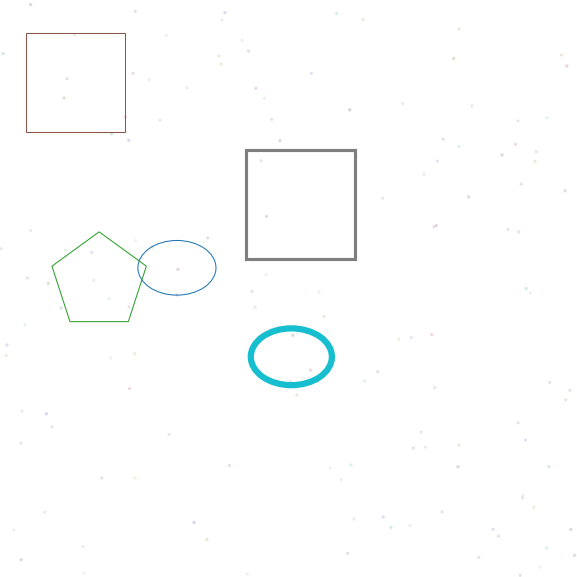[{"shape": "oval", "thickness": 0.5, "radius": 0.34, "center": [0.306, 0.535]}, {"shape": "pentagon", "thickness": 0.5, "radius": 0.43, "center": [0.172, 0.512]}, {"shape": "square", "thickness": 0.5, "radius": 0.43, "center": [0.131, 0.856]}, {"shape": "square", "thickness": 1.5, "radius": 0.47, "center": [0.521, 0.645]}, {"shape": "oval", "thickness": 3, "radius": 0.35, "center": [0.505, 0.381]}]